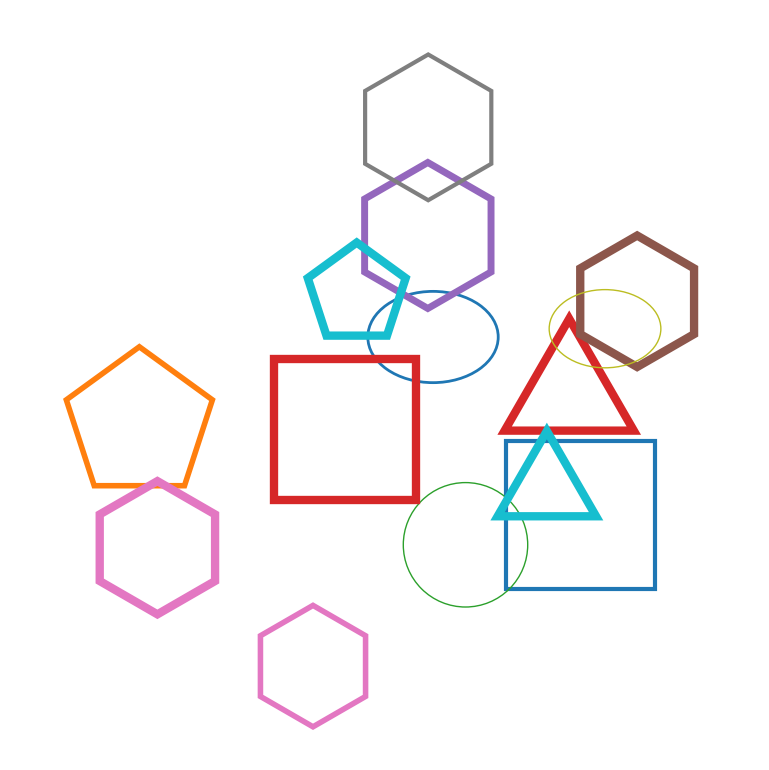[{"shape": "oval", "thickness": 1, "radius": 0.42, "center": [0.562, 0.562]}, {"shape": "square", "thickness": 1.5, "radius": 0.48, "center": [0.754, 0.331]}, {"shape": "pentagon", "thickness": 2, "radius": 0.5, "center": [0.181, 0.45]}, {"shape": "circle", "thickness": 0.5, "radius": 0.4, "center": [0.605, 0.292]}, {"shape": "square", "thickness": 3, "radius": 0.46, "center": [0.448, 0.442]}, {"shape": "triangle", "thickness": 3, "radius": 0.48, "center": [0.739, 0.489]}, {"shape": "hexagon", "thickness": 2.5, "radius": 0.47, "center": [0.556, 0.694]}, {"shape": "hexagon", "thickness": 3, "radius": 0.43, "center": [0.827, 0.609]}, {"shape": "hexagon", "thickness": 3, "radius": 0.43, "center": [0.204, 0.289]}, {"shape": "hexagon", "thickness": 2, "radius": 0.39, "center": [0.406, 0.135]}, {"shape": "hexagon", "thickness": 1.5, "radius": 0.47, "center": [0.556, 0.835]}, {"shape": "oval", "thickness": 0.5, "radius": 0.36, "center": [0.786, 0.573]}, {"shape": "pentagon", "thickness": 3, "radius": 0.33, "center": [0.463, 0.618]}, {"shape": "triangle", "thickness": 3, "radius": 0.37, "center": [0.71, 0.366]}]